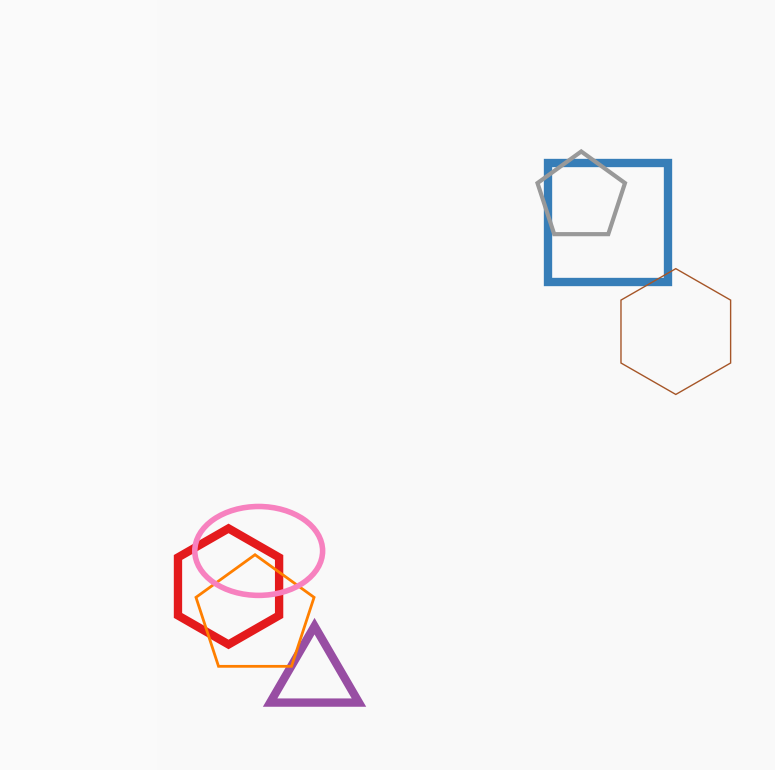[{"shape": "hexagon", "thickness": 3, "radius": 0.38, "center": [0.295, 0.238]}, {"shape": "square", "thickness": 3, "radius": 0.39, "center": [0.785, 0.711]}, {"shape": "triangle", "thickness": 3, "radius": 0.33, "center": [0.406, 0.121]}, {"shape": "pentagon", "thickness": 1, "radius": 0.4, "center": [0.329, 0.199]}, {"shape": "hexagon", "thickness": 0.5, "radius": 0.41, "center": [0.872, 0.569]}, {"shape": "oval", "thickness": 2, "radius": 0.41, "center": [0.334, 0.285]}, {"shape": "pentagon", "thickness": 1.5, "radius": 0.3, "center": [0.75, 0.744]}]